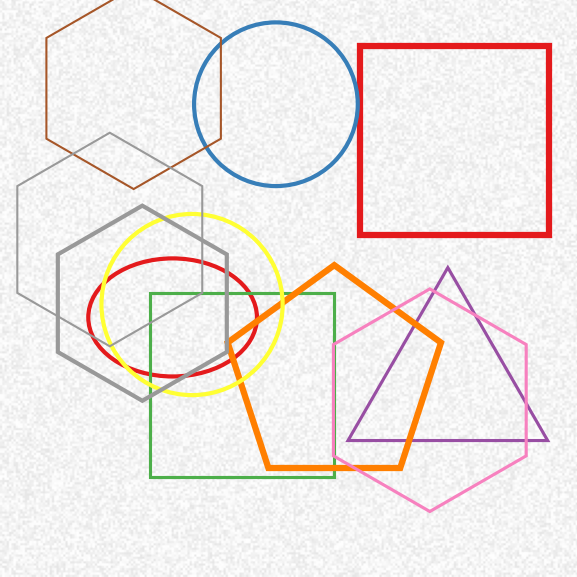[{"shape": "square", "thickness": 3, "radius": 0.82, "center": [0.787, 0.756]}, {"shape": "oval", "thickness": 2, "radius": 0.73, "center": [0.299, 0.449]}, {"shape": "circle", "thickness": 2, "radius": 0.71, "center": [0.478, 0.819]}, {"shape": "square", "thickness": 1.5, "radius": 0.8, "center": [0.419, 0.332]}, {"shape": "triangle", "thickness": 1.5, "radius": 1.0, "center": [0.775, 0.336]}, {"shape": "pentagon", "thickness": 3, "radius": 0.97, "center": [0.579, 0.346]}, {"shape": "circle", "thickness": 2, "radius": 0.78, "center": [0.333, 0.472]}, {"shape": "hexagon", "thickness": 1, "radius": 0.87, "center": [0.231, 0.846]}, {"shape": "hexagon", "thickness": 1.5, "radius": 0.96, "center": [0.744, 0.306]}, {"shape": "hexagon", "thickness": 2, "radius": 0.84, "center": [0.246, 0.474]}, {"shape": "hexagon", "thickness": 1, "radius": 0.92, "center": [0.19, 0.584]}]